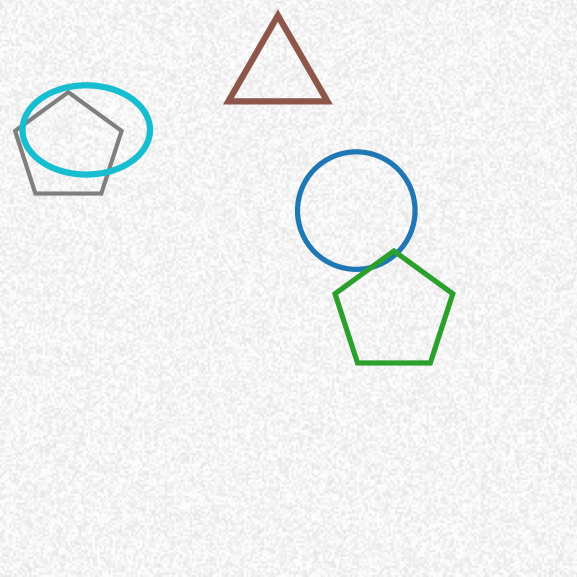[{"shape": "circle", "thickness": 2.5, "radius": 0.51, "center": [0.617, 0.634]}, {"shape": "pentagon", "thickness": 2.5, "radius": 0.54, "center": [0.682, 0.457]}, {"shape": "triangle", "thickness": 3, "radius": 0.5, "center": [0.481, 0.873]}, {"shape": "pentagon", "thickness": 2, "radius": 0.49, "center": [0.118, 0.742]}, {"shape": "oval", "thickness": 3, "radius": 0.55, "center": [0.149, 0.774]}]